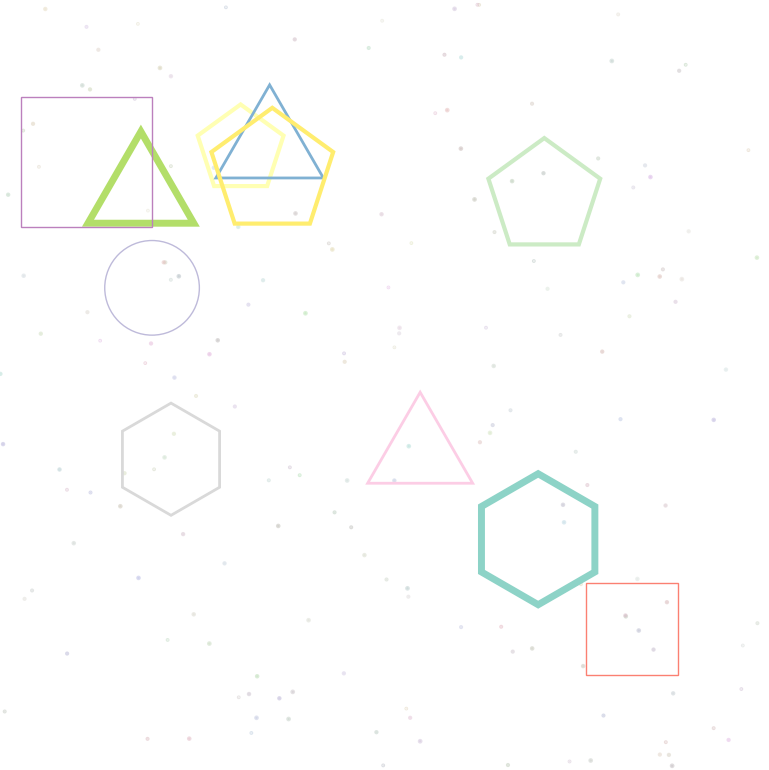[{"shape": "hexagon", "thickness": 2.5, "radius": 0.43, "center": [0.699, 0.3]}, {"shape": "pentagon", "thickness": 1.5, "radius": 0.29, "center": [0.313, 0.806]}, {"shape": "circle", "thickness": 0.5, "radius": 0.31, "center": [0.197, 0.626]}, {"shape": "square", "thickness": 0.5, "radius": 0.3, "center": [0.821, 0.183]}, {"shape": "triangle", "thickness": 1, "radius": 0.4, "center": [0.35, 0.809]}, {"shape": "triangle", "thickness": 2.5, "radius": 0.4, "center": [0.183, 0.75]}, {"shape": "triangle", "thickness": 1, "radius": 0.39, "center": [0.546, 0.412]}, {"shape": "hexagon", "thickness": 1, "radius": 0.36, "center": [0.222, 0.404]}, {"shape": "square", "thickness": 0.5, "radius": 0.42, "center": [0.113, 0.79]}, {"shape": "pentagon", "thickness": 1.5, "radius": 0.38, "center": [0.707, 0.744]}, {"shape": "pentagon", "thickness": 1.5, "radius": 0.42, "center": [0.354, 0.777]}]